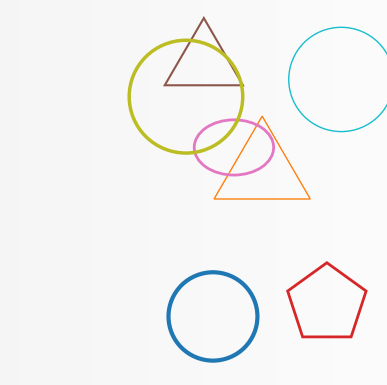[{"shape": "circle", "thickness": 3, "radius": 0.57, "center": [0.55, 0.178]}, {"shape": "triangle", "thickness": 1, "radius": 0.72, "center": [0.677, 0.555]}, {"shape": "pentagon", "thickness": 2, "radius": 0.53, "center": [0.844, 0.211]}, {"shape": "triangle", "thickness": 1.5, "radius": 0.58, "center": [0.526, 0.837]}, {"shape": "oval", "thickness": 2, "radius": 0.51, "center": [0.604, 0.617]}, {"shape": "circle", "thickness": 2.5, "radius": 0.73, "center": [0.48, 0.749]}, {"shape": "circle", "thickness": 1, "radius": 0.68, "center": [0.881, 0.794]}]